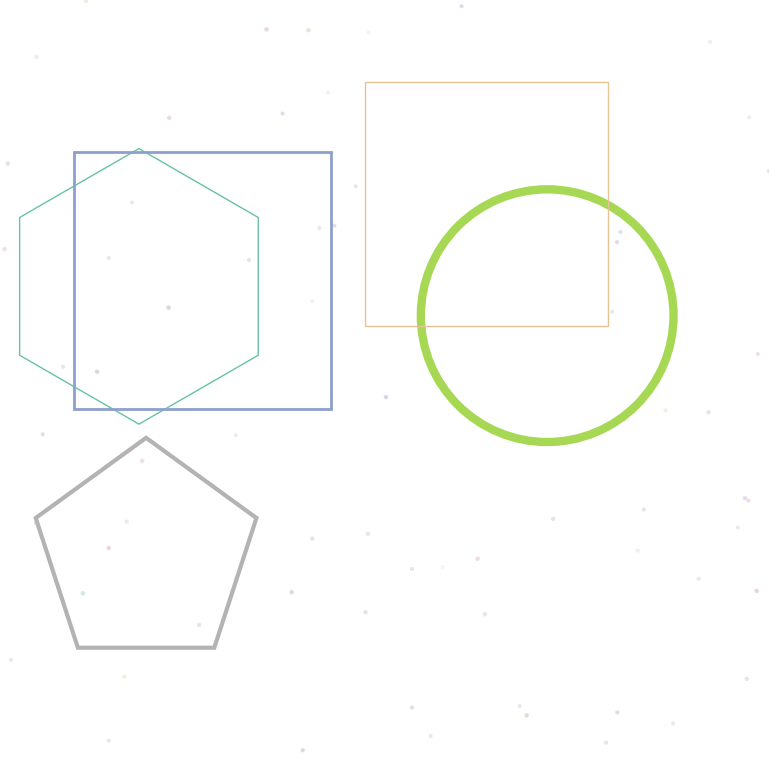[{"shape": "hexagon", "thickness": 0.5, "radius": 0.89, "center": [0.18, 0.628]}, {"shape": "square", "thickness": 1, "radius": 0.83, "center": [0.263, 0.636]}, {"shape": "circle", "thickness": 3, "radius": 0.82, "center": [0.711, 0.59]}, {"shape": "square", "thickness": 0.5, "radius": 0.79, "center": [0.632, 0.735]}, {"shape": "pentagon", "thickness": 1.5, "radius": 0.75, "center": [0.19, 0.281]}]